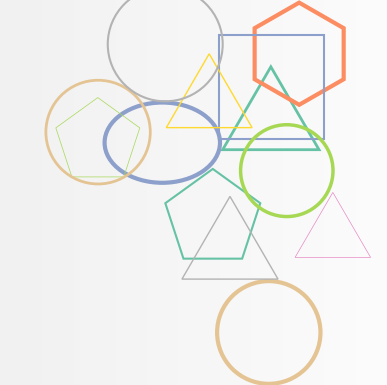[{"shape": "triangle", "thickness": 2, "radius": 0.72, "center": [0.699, 0.683]}, {"shape": "pentagon", "thickness": 1.5, "radius": 0.64, "center": [0.549, 0.432]}, {"shape": "hexagon", "thickness": 3, "radius": 0.66, "center": [0.772, 0.86]}, {"shape": "square", "thickness": 1.5, "radius": 0.68, "center": [0.701, 0.773]}, {"shape": "oval", "thickness": 3, "radius": 0.74, "center": [0.419, 0.629]}, {"shape": "triangle", "thickness": 0.5, "radius": 0.56, "center": [0.859, 0.388]}, {"shape": "circle", "thickness": 2.5, "radius": 0.6, "center": [0.74, 0.557]}, {"shape": "pentagon", "thickness": 0.5, "radius": 0.57, "center": [0.252, 0.633]}, {"shape": "triangle", "thickness": 1, "radius": 0.64, "center": [0.54, 0.732]}, {"shape": "circle", "thickness": 2, "radius": 0.67, "center": [0.253, 0.657]}, {"shape": "circle", "thickness": 3, "radius": 0.67, "center": [0.694, 0.136]}, {"shape": "triangle", "thickness": 1, "radius": 0.72, "center": [0.594, 0.347]}, {"shape": "circle", "thickness": 1.5, "radius": 0.74, "center": [0.426, 0.885]}]